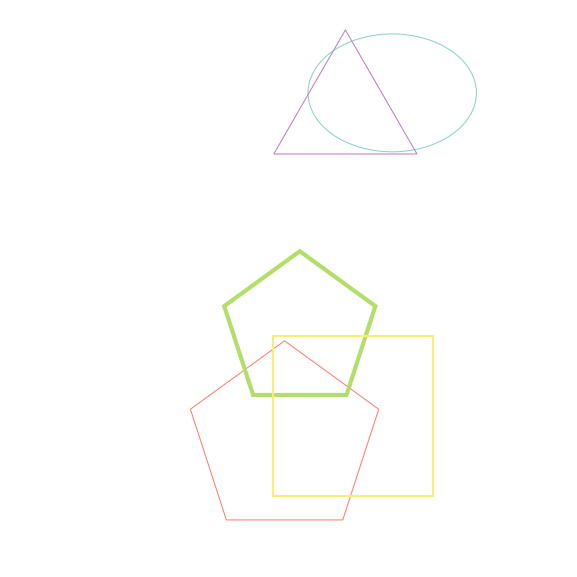[{"shape": "oval", "thickness": 0.5, "radius": 0.73, "center": [0.679, 0.838]}, {"shape": "pentagon", "thickness": 0.5, "radius": 0.86, "center": [0.493, 0.238]}, {"shape": "pentagon", "thickness": 2, "radius": 0.69, "center": [0.519, 0.427]}, {"shape": "triangle", "thickness": 0.5, "radius": 0.72, "center": [0.598, 0.804]}, {"shape": "square", "thickness": 1, "radius": 0.69, "center": [0.611, 0.279]}]